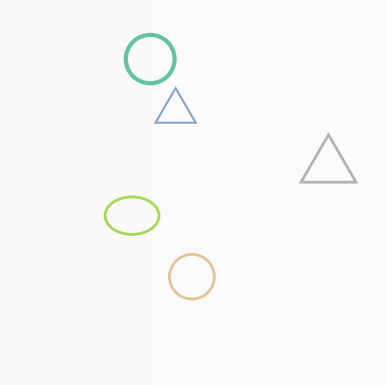[{"shape": "circle", "thickness": 3, "radius": 0.31, "center": [0.388, 0.847]}, {"shape": "triangle", "thickness": 1.5, "radius": 0.3, "center": [0.453, 0.711]}, {"shape": "oval", "thickness": 2, "radius": 0.35, "center": [0.341, 0.44]}, {"shape": "circle", "thickness": 2, "radius": 0.29, "center": [0.495, 0.281]}, {"shape": "triangle", "thickness": 2, "radius": 0.41, "center": [0.848, 0.568]}]